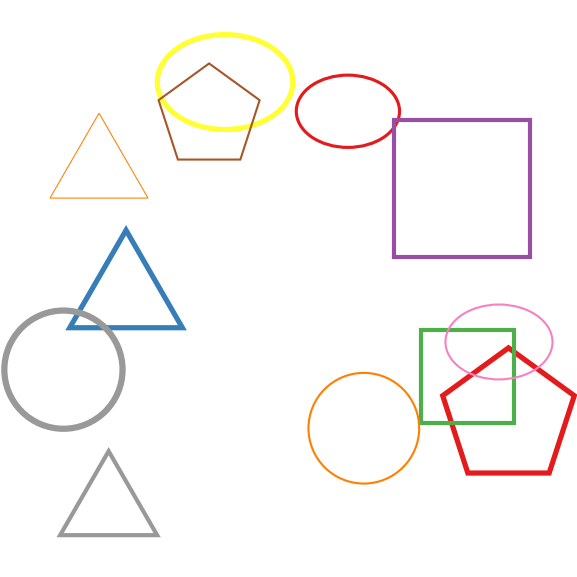[{"shape": "oval", "thickness": 1.5, "radius": 0.45, "center": [0.602, 0.806]}, {"shape": "pentagon", "thickness": 2.5, "radius": 0.6, "center": [0.881, 0.277]}, {"shape": "triangle", "thickness": 2.5, "radius": 0.56, "center": [0.218, 0.488]}, {"shape": "square", "thickness": 2, "radius": 0.4, "center": [0.809, 0.348]}, {"shape": "square", "thickness": 2, "radius": 0.59, "center": [0.8, 0.673]}, {"shape": "triangle", "thickness": 0.5, "radius": 0.49, "center": [0.171, 0.705]}, {"shape": "circle", "thickness": 1, "radius": 0.48, "center": [0.63, 0.258]}, {"shape": "oval", "thickness": 2.5, "radius": 0.59, "center": [0.39, 0.857]}, {"shape": "pentagon", "thickness": 1, "radius": 0.46, "center": [0.362, 0.797]}, {"shape": "oval", "thickness": 1, "radius": 0.46, "center": [0.864, 0.407]}, {"shape": "circle", "thickness": 3, "radius": 0.51, "center": [0.11, 0.359]}, {"shape": "triangle", "thickness": 2, "radius": 0.48, "center": [0.188, 0.121]}]